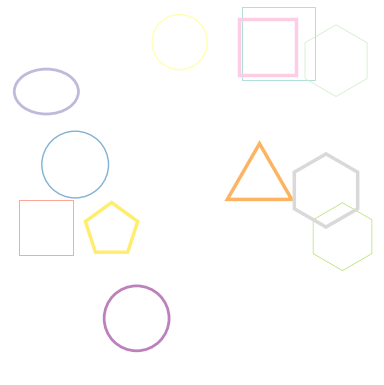[{"shape": "square", "thickness": 0.5, "radius": 0.47, "center": [0.723, 0.887]}, {"shape": "circle", "thickness": 1, "radius": 0.36, "center": [0.467, 0.891]}, {"shape": "oval", "thickness": 2, "radius": 0.42, "center": [0.12, 0.762]}, {"shape": "square", "thickness": 0.5, "radius": 0.35, "center": [0.119, 0.41]}, {"shape": "circle", "thickness": 1, "radius": 0.43, "center": [0.195, 0.573]}, {"shape": "triangle", "thickness": 2.5, "radius": 0.48, "center": [0.674, 0.53]}, {"shape": "hexagon", "thickness": 0.5, "radius": 0.44, "center": [0.89, 0.385]}, {"shape": "square", "thickness": 2.5, "radius": 0.37, "center": [0.694, 0.878]}, {"shape": "hexagon", "thickness": 2.5, "radius": 0.48, "center": [0.847, 0.505]}, {"shape": "circle", "thickness": 2, "radius": 0.42, "center": [0.355, 0.173]}, {"shape": "hexagon", "thickness": 0.5, "radius": 0.47, "center": [0.873, 0.842]}, {"shape": "pentagon", "thickness": 2.5, "radius": 0.36, "center": [0.29, 0.403]}]